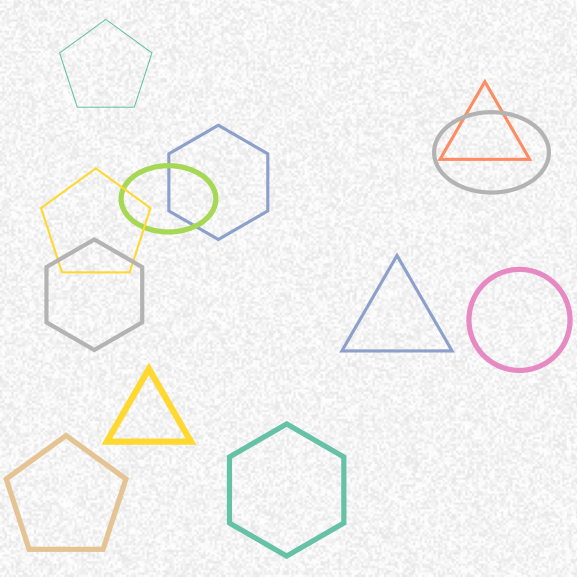[{"shape": "hexagon", "thickness": 2.5, "radius": 0.57, "center": [0.496, 0.151]}, {"shape": "pentagon", "thickness": 0.5, "radius": 0.42, "center": [0.183, 0.881]}, {"shape": "triangle", "thickness": 1.5, "radius": 0.45, "center": [0.84, 0.768]}, {"shape": "triangle", "thickness": 1.5, "radius": 0.55, "center": [0.687, 0.447]}, {"shape": "hexagon", "thickness": 1.5, "radius": 0.49, "center": [0.378, 0.683]}, {"shape": "circle", "thickness": 2.5, "radius": 0.44, "center": [0.9, 0.445]}, {"shape": "oval", "thickness": 2.5, "radius": 0.41, "center": [0.292, 0.655]}, {"shape": "pentagon", "thickness": 1, "radius": 0.5, "center": [0.166, 0.608]}, {"shape": "triangle", "thickness": 3, "radius": 0.42, "center": [0.258, 0.276]}, {"shape": "pentagon", "thickness": 2.5, "radius": 0.54, "center": [0.114, 0.136]}, {"shape": "oval", "thickness": 2, "radius": 0.5, "center": [0.851, 0.735]}, {"shape": "hexagon", "thickness": 2, "radius": 0.48, "center": [0.163, 0.489]}]